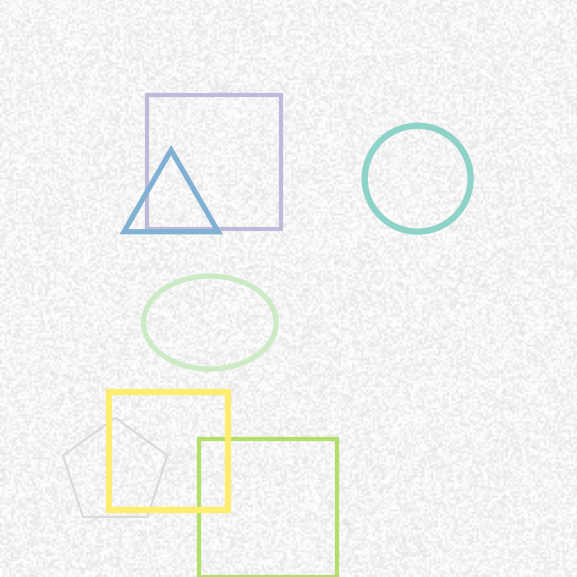[{"shape": "circle", "thickness": 3, "radius": 0.46, "center": [0.723, 0.69]}, {"shape": "square", "thickness": 2, "radius": 0.58, "center": [0.371, 0.719]}, {"shape": "triangle", "thickness": 2.5, "radius": 0.47, "center": [0.296, 0.645]}, {"shape": "square", "thickness": 2, "radius": 0.6, "center": [0.464, 0.12]}, {"shape": "pentagon", "thickness": 1, "radius": 0.47, "center": [0.199, 0.181]}, {"shape": "oval", "thickness": 2.5, "radius": 0.57, "center": [0.363, 0.441]}, {"shape": "square", "thickness": 3, "radius": 0.51, "center": [0.292, 0.218]}]